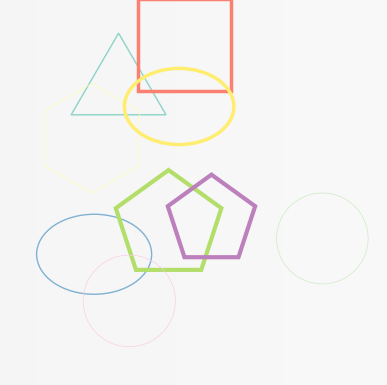[{"shape": "triangle", "thickness": 1, "radius": 0.71, "center": [0.306, 0.772]}, {"shape": "hexagon", "thickness": 0.5, "radius": 0.71, "center": [0.237, 0.641]}, {"shape": "square", "thickness": 2.5, "radius": 0.6, "center": [0.476, 0.883]}, {"shape": "oval", "thickness": 1, "radius": 0.74, "center": [0.243, 0.34]}, {"shape": "pentagon", "thickness": 3, "radius": 0.72, "center": [0.435, 0.415]}, {"shape": "circle", "thickness": 0.5, "radius": 0.59, "center": [0.334, 0.218]}, {"shape": "pentagon", "thickness": 3, "radius": 0.59, "center": [0.546, 0.428]}, {"shape": "circle", "thickness": 0.5, "radius": 0.59, "center": [0.832, 0.381]}, {"shape": "oval", "thickness": 2.5, "radius": 0.71, "center": [0.462, 0.723]}]